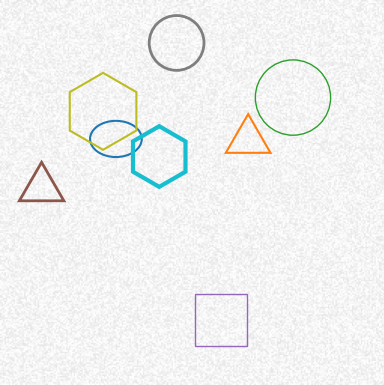[{"shape": "oval", "thickness": 1.5, "radius": 0.34, "center": [0.301, 0.639]}, {"shape": "triangle", "thickness": 1.5, "radius": 0.34, "center": [0.645, 0.637]}, {"shape": "circle", "thickness": 1, "radius": 0.49, "center": [0.761, 0.747]}, {"shape": "square", "thickness": 1, "radius": 0.34, "center": [0.573, 0.168]}, {"shape": "triangle", "thickness": 2, "radius": 0.33, "center": [0.108, 0.512]}, {"shape": "circle", "thickness": 2, "radius": 0.36, "center": [0.459, 0.888]}, {"shape": "hexagon", "thickness": 1.5, "radius": 0.5, "center": [0.268, 0.711]}, {"shape": "hexagon", "thickness": 3, "radius": 0.39, "center": [0.414, 0.593]}]